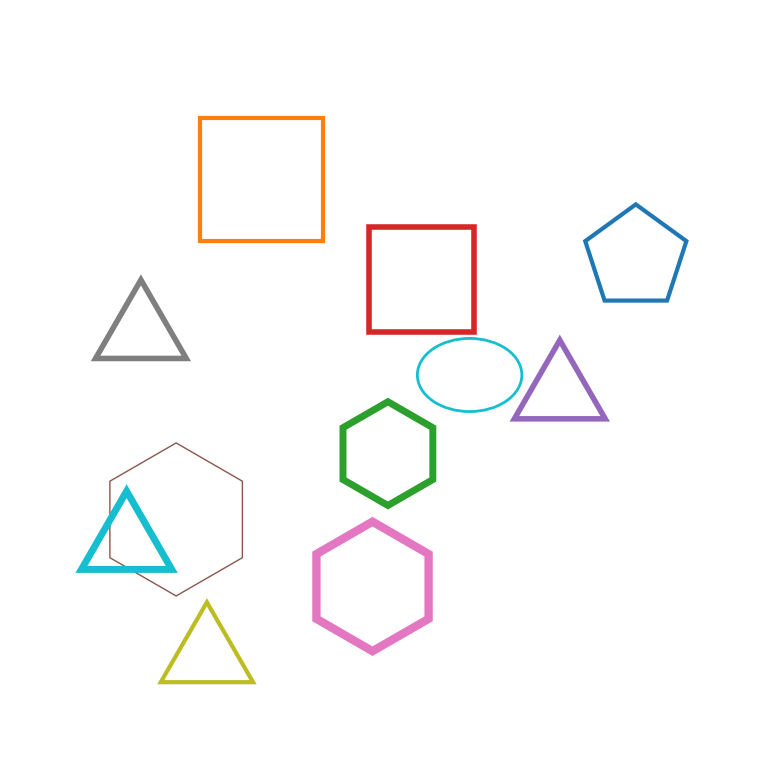[{"shape": "pentagon", "thickness": 1.5, "radius": 0.35, "center": [0.826, 0.666]}, {"shape": "square", "thickness": 1.5, "radius": 0.4, "center": [0.34, 0.767]}, {"shape": "hexagon", "thickness": 2.5, "radius": 0.34, "center": [0.504, 0.411]}, {"shape": "square", "thickness": 2, "radius": 0.34, "center": [0.547, 0.637]}, {"shape": "triangle", "thickness": 2, "radius": 0.34, "center": [0.727, 0.49]}, {"shape": "hexagon", "thickness": 0.5, "radius": 0.5, "center": [0.229, 0.325]}, {"shape": "hexagon", "thickness": 3, "radius": 0.42, "center": [0.484, 0.238]}, {"shape": "triangle", "thickness": 2, "radius": 0.34, "center": [0.183, 0.568]}, {"shape": "triangle", "thickness": 1.5, "radius": 0.35, "center": [0.269, 0.149]}, {"shape": "oval", "thickness": 1, "radius": 0.34, "center": [0.61, 0.513]}, {"shape": "triangle", "thickness": 2.5, "radius": 0.34, "center": [0.164, 0.294]}]